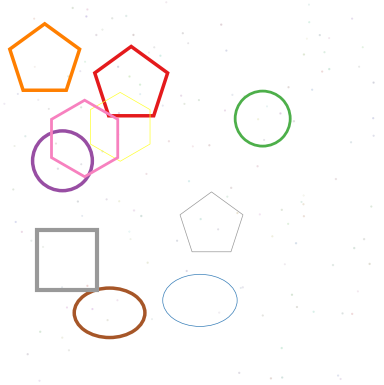[{"shape": "pentagon", "thickness": 2.5, "radius": 0.5, "center": [0.341, 0.78]}, {"shape": "oval", "thickness": 0.5, "radius": 0.48, "center": [0.519, 0.22]}, {"shape": "circle", "thickness": 2, "radius": 0.36, "center": [0.682, 0.692]}, {"shape": "circle", "thickness": 2.5, "radius": 0.39, "center": [0.162, 0.582]}, {"shape": "pentagon", "thickness": 2.5, "radius": 0.48, "center": [0.116, 0.843]}, {"shape": "hexagon", "thickness": 0.5, "radius": 0.45, "center": [0.312, 0.671]}, {"shape": "oval", "thickness": 2.5, "radius": 0.46, "center": [0.285, 0.188]}, {"shape": "hexagon", "thickness": 2, "radius": 0.5, "center": [0.22, 0.64]}, {"shape": "pentagon", "thickness": 0.5, "radius": 0.43, "center": [0.549, 0.416]}, {"shape": "square", "thickness": 3, "radius": 0.39, "center": [0.174, 0.325]}]